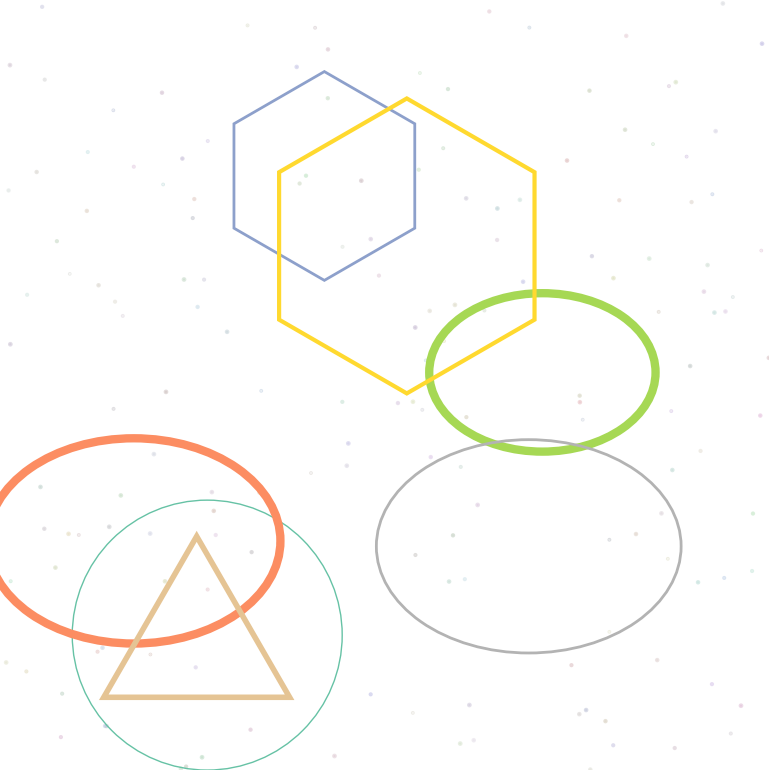[{"shape": "circle", "thickness": 0.5, "radius": 0.88, "center": [0.269, 0.175]}, {"shape": "oval", "thickness": 3, "radius": 0.95, "center": [0.174, 0.298]}, {"shape": "hexagon", "thickness": 1, "radius": 0.68, "center": [0.421, 0.771]}, {"shape": "oval", "thickness": 3, "radius": 0.73, "center": [0.704, 0.516]}, {"shape": "hexagon", "thickness": 1.5, "radius": 0.96, "center": [0.528, 0.681]}, {"shape": "triangle", "thickness": 2, "radius": 0.7, "center": [0.255, 0.164]}, {"shape": "oval", "thickness": 1, "radius": 0.99, "center": [0.687, 0.29]}]